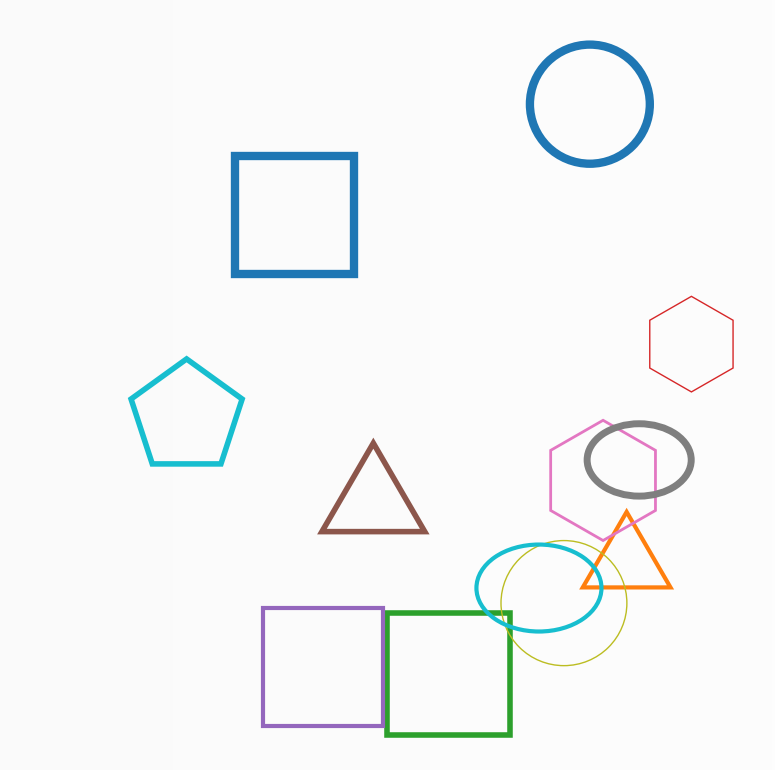[{"shape": "square", "thickness": 3, "radius": 0.39, "center": [0.38, 0.721]}, {"shape": "circle", "thickness": 3, "radius": 0.39, "center": [0.761, 0.865]}, {"shape": "triangle", "thickness": 1.5, "radius": 0.33, "center": [0.809, 0.27]}, {"shape": "square", "thickness": 2, "radius": 0.4, "center": [0.578, 0.125]}, {"shape": "hexagon", "thickness": 0.5, "radius": 0.31, "center": [0.892, 0.553]}, {"shape": "square", "thickness": 1.5, "radius": 0.38, "center": [0.417, 0.134]}, {"shape": "triangle", "thickness": 2, "radius": 0.38, "center": [0.482, 0.348]}, {"shape": "hexagon", "thickness": 1, "radius": 0.39, "center": [0.778, 0.376]}, {"shape": "oval", "thickness": 2.5, "radius": 0.34, "center": [0.825, 0.403]}, {"shape": "circle", "thickness": 0.5, "radius": 0.41, "center": [0.728, 0.217]}, {"shape": "oval", "thickness": 1.5, "radius": 0.4, "center": [0.695, 0.236]}, {"shape": "pentagon", "thickness": 2, "radius": 0.38, "center": [0.241, 0.458]}]